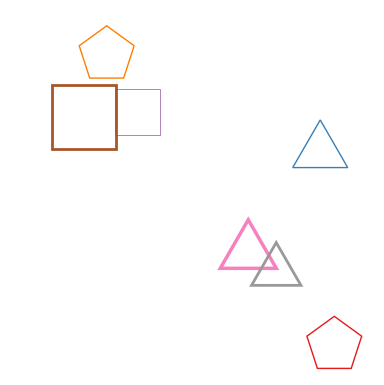[{"shape": "pentagon", "thickness": 1, "radius": 0.37, "center": [0.868, 0.104]}, {"shape": "triangle", "thickness": 1, "radius": 0.41, "center": [0.832, 0.606]}, {"shape": "square", "thickness": 0.5, "radius": 0.3, "center": [0.357, 0.709]}, {"shape": "pentagon", "thickness": 1, "radius": 0.38, "center": [0.277, 0.858]}, {"shape": "square", "thickness": 2, "radius": 0.42, "center": [0.217, 0.697]}, {"shape": "triangle", "thickness": 2.5, "radius": 0.42, "center": [0.645, 0.345]}, {"shape": "triangle", "thickness": 2, "radius": 0.37, "center": [0.717, 0.296]}]